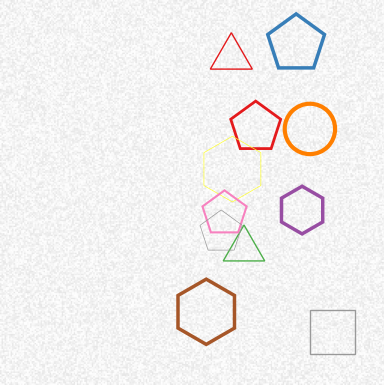[{"shape": "triangle", "thickness": 1, "radius": 0.31, "center": [0.601, 0.852]}, {"shape": "pentagon", "thickness": 2, "radius": 0.34, "center": [0.664, 0.669]}, {"shape": "pentagon", "thickness": 2.5, "radius": 0.39, "center": [0.769, 0.886]}, {"shape": "triangle", "thickness": 1, "radius": 0.31, "center": [0.634, 0.353]}, {"shape": "hexagon", "thickness": 2.5, "radius": 0.31, "center": [0.785, 0.454]}, {"shape": "circle", "thickness": 3, "radius": 0.33, "center": [0.805, 0.665]}, {"shape": "hexagon", "thickness": 0.5, "radius": 0.43, "center": [0.604, 0.561]}, {"shape": "hexagon", "thickness": 2.5, "radius": 0.42, "center": [0.536, 0.19]}, {"shape": "pentagon", "thickness": 1.5, "radius": 0.3, "center": [0.583, 0.445]}, {"shape": "square", "thickness": 1, "radius": 0.29, "center": [0.864, 0.138]}, {"shape": "pentagon", "thickness": 0.5, "radius": 0.29, "center": [0.574, 0.397]}]